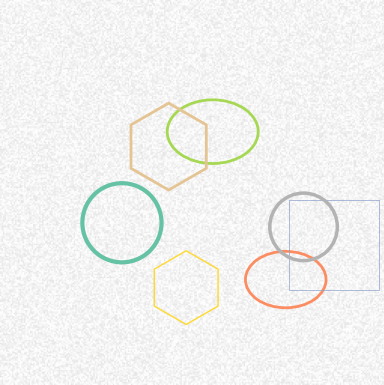[{"shape": "circle", "thickness": 3, "radius": 0.51, "center": [0.317, 0.421]}, {"shape": "oval", "thickness": 2, "radius": 0.52, "center": [0.742, 0.274]}, {"shape": "square", "thickness": 0.5, "radius": 0.58, "center": [0.868, 0.364]}, {"shape": "oval", "thickness": 2, "radius": 0.59, "center": [0.552, 0.658]}, {"shape": "hexagon", "thickness": 1, "radius": 0.48, "center": [0.484, 0.253]}, {"shape": "hexagon", "thickness": 2, "radius": 0.56, "center": [0.438, 0.619]}, {"shape": "circle", "thickness": 2.5, "radius": 0.44, "center": [0.788, 0.411]}]